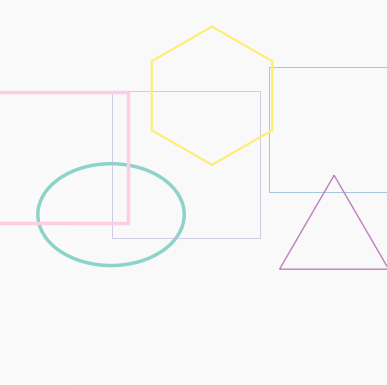[{"shape": "oval", "thickness": 2.5, "radius": 0.94, "center": [0.287, 0.443]}, {"shape": "square", "thickness": 0.5, "radius": 0.96, "center": [0.48, 0.572]}, {"shape": "square", "thickness": 0.5, "radius": 0.81, "center": [0.856, 0.664]}, {"shape": "square", "thickness": 2.5, "radius": 0.85, "center": [0.16, 0.591]}, {"shape": "triangle", "thickness": 1, "radius": 0.81, "center": [0.862, 0.382]}, {"shape": "hexagon", "thickness": 1.5, "radius": 0.9, "center": [0.547, 0.751]}]